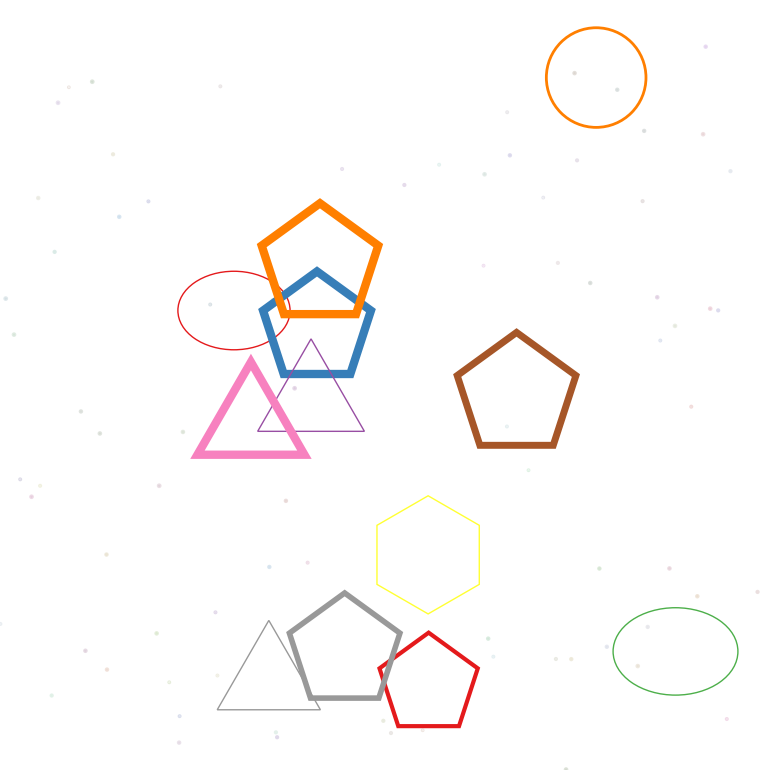[{"shape": "oval", "thickness": 0.5, "radius": 0.36, "center": [0.304, 0.597]}, {"shape": "pentagon", "thickness": 1.5, "radius": 0.34, "center": [0.557, 0.111]}, {"shape": "pentagon", "thickness": 3, "radius": 0.37, "center": [0.412, 0.574]}, {"shape": "oval", "thickness": 0.5, "radius": 0.41, "center": [0.877, 0.154]}, {"shape": "triangle", "thickness": 0.5, "radius": 0.4, "center": [0.404, 0.48]}, {"shape": "pentagon", "thickness": 3, "radius": 0.4, "center": [0.416, 0.656]}, {"shape": "circle", "thickness": 1, "radius": 0.32, "center": [0.774, 0.899]}, {"shape": "hexagon", "thickness": 0.5, "radius": 0.38, "center": [0.556, 0.279]}, {"shape": "pentagon", "thickness": 2.5, "radius": 0.41, "center": [0.671, 0.487]}, {"shape": "triangle", "thickness": 3, "radius": 0.4, "center": [0.326, 0.45]}, {"shape": "triangle", "thickness": 0.5, "radius": 0.39, "center": [0.349, 0.117]}, {"shape": "pentagon", "thickness": 2, "radius": 0.38, "center": [0.448, 0.154]}]